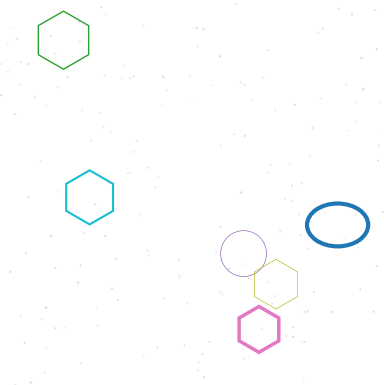[{"shape": "oval", "thickness": 3, "radius": 0.4, "center": [0.877, 0.416]}, {"shape": "hexagon", "thickness": 1, "radius": 0.38, "center": [0.165, 0.896]}, {"shape": "circle", "thickness": 0.5, "radius": 0.3, "center": [0.633, 0.341]}, {"shape": "hexagon", "thickness": 2.5, "radius": 0.3, "center": [0.673, 0.144]}, {"shape": "hexagon", "thickness": 0.5, "radius": 0.32, "center": [0.717, 0.262]}, {"shape": "hexagon", "thickness": 1.5, "radius": 0.35, "center": [0.233, 0.487]}]